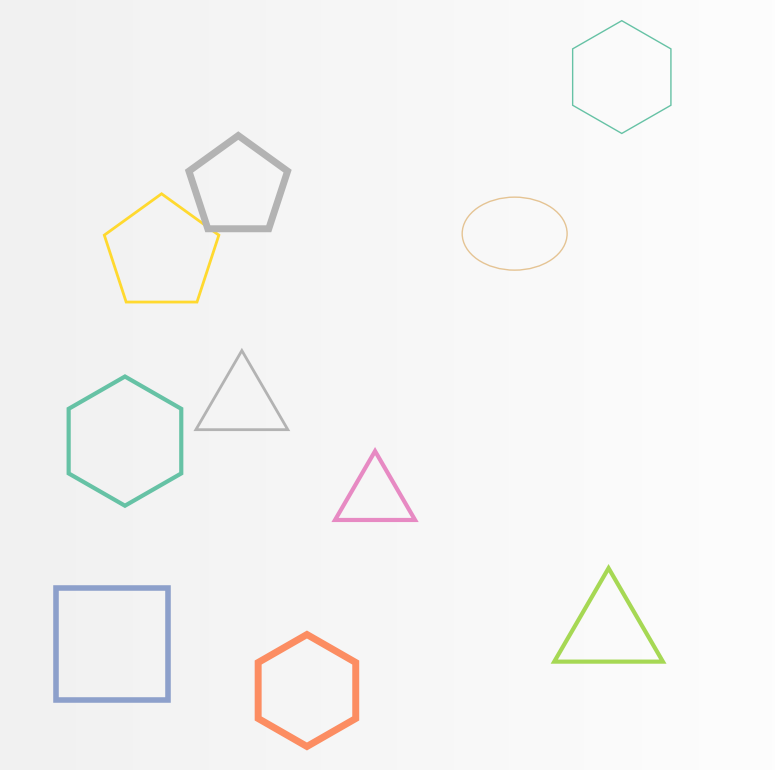[{"shape": "hexagon", "thickness": 1.5, "radius": 0.42, "center": [0.161, 0.427]}, {"shape": "hexagon", "thickness": 0.5, "radius": 0.37, "center": [0.802, 0.9]}, {"shape": "hexagon", "thickness": 2.5, "radius": 0.36, "center": [0.396, 0.103]}, {"shape": "square", "thickness": 2, "radius": 0.36, "center": [0.144, 0.163]}, {"shape": "triangle", "thickness": 1.5, "radius": 0.3, "center": [0.484, 0.355]}, {"shape": "triangle", "thickness": 1.5, "radius": 0.4, "center": [0.785, 0.181]}, {"shape": "pentagon", "thickness": 1, "radius": 0.39, "center": [0.208, 0.671]}, {"shape": "oval", "thickness": 0.5, "radius": 0.34, "center": [0.664, 0.697]}, {"shape": "pentagon", "thickness": 2.5, "radius": 0.33, "center": [0.307, 0.757]}, {"shape": "triangle", "thickness": 1, "radius": 0.34, "center": [0.312, 0.476]}]